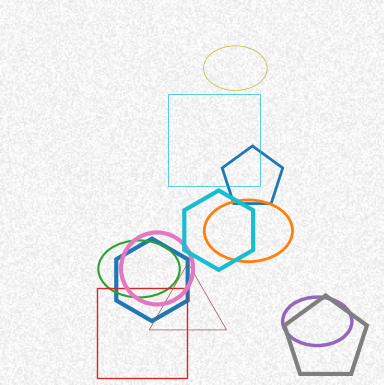[{"shape": "hexagon", "thickness": 3, "radius": 0.54, "center": [0.395, 0.273]}, {"shape": "pentagon", "thickness": 2, "radius": 0.41, "center": [0.656, 0.538]}, {"shape": "oval", "thickness": 2, "radius": 0.57, "center": [0.645, 0.4]}, {"shape": "oval", "thickness": 1.5, "radius": 0.53, "center": [0.361, 0.302]}, {"shape": "square", "thickness": 1, "radius": 0.58, "center": [0.37, 0.135]}, {"shape": "oval", "thickness": 2.5, "radius": 0.45, "center": [0.824, 0.165]}, {"shape": "triangle", "thickness": 0.5, "radius": 0.58, "center": [0.488, 0.201]}, {"shape": "circle", "thickness": 3, "radius": 0.47, "center": [0.408, 0.303]}, {"shape": "pentagon", "thickness": 3, "radius": 0.56, "center": [0.846, 0.12]}, {"shape": "oval", "thickness": 0.5, "radius": 0.41, "center": [0.611, 0.823]}, {"shape": "hexagon", "thickness": 3, "radius": 0.52, "center": [0.568, 0.402]}, {"shape": "square", "thickness": 0.5, "radius": 0.6, "center": [0.556, 0.636]}]